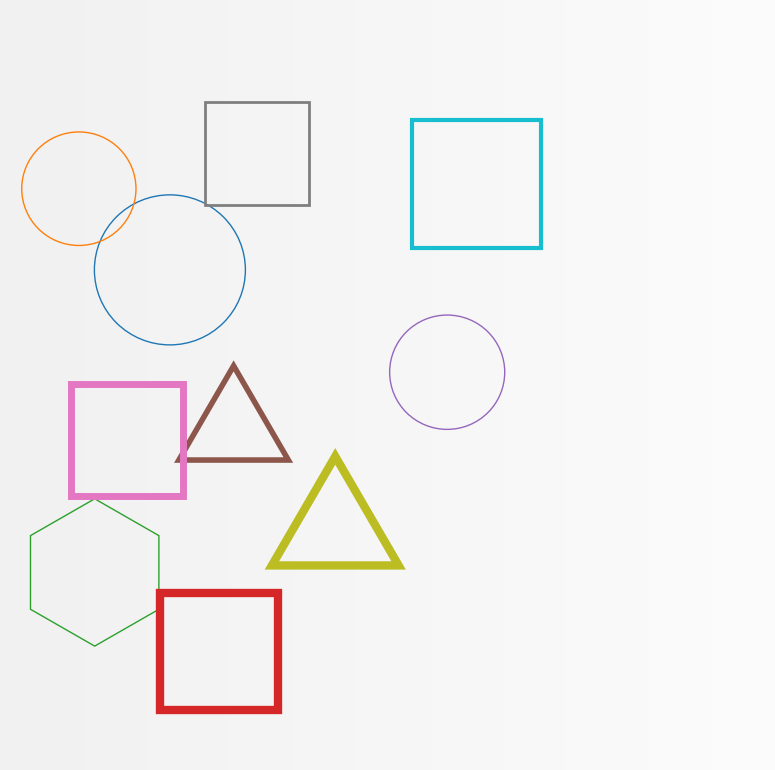[{"shape": "circle", "thickness": 0.5, "radius": 0.49, "center": [0.219, 0.65]}, {"shape": "circle", "thickness": 0.5, "radius": 0.37, "center": [0.102, 0.755]}, {"shape": "hexagon", "thickness": 0.5, "radius": 0.48, "center": [0.122, 0.257]}, {"shape": "square", "thickness": 3, "radius": 0.38, "center": [0.282, 0.154]}, {"shape": "circle", "thickness": 0.5, "radius": 0.37, "center": [0.577, 0.517]}, {"shape": "triangle", "thickness": 2, "radius": 0.41, "center": [0.301, 0.443]}, {"shape": "square", "thickness": 2.5, "radius": 0.36, "center": [0.164, 0.428]}, {"shape": "square", "thickness": 1, "radius": 0.33, "center": [0.331, 0.8]}, {"shape": "triangle", "thickness": 3, "radius": 0.47, "center": [0.433, 0.313]}, {"shape": "square", "thickness": 1.5, "radius": 0.42, "center": [0.615, 0.761]}]